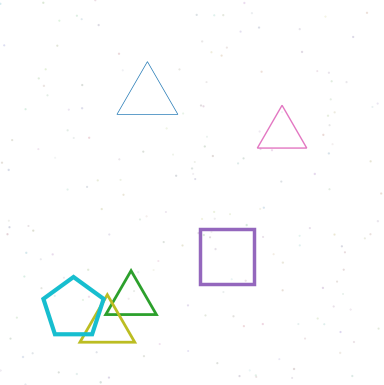[{"shape": "triangle", "thickness": 0.5, "radius": 0.46, "center": [0.383, 0.749]}, {"shape": "triangle", "thickness": 2, "radius": 0.38, "center": [0.34, 0.221]}, {"shape": "square", "thickness": 2.5, "radius": 0.36, "center": [0.59, 0.335]}, {"shape": "triangle", "thickness": 1, "radius": 0.37, "center": [0.733, 0.652]}, {"shape": "triangle", "thickness": 2, "radius": 0.41, "center": [0.279, 0.152]}, {"shape": "pentagon", "thickness": 3, "radius": 0.41, "center": [0.191, 0.198]}]